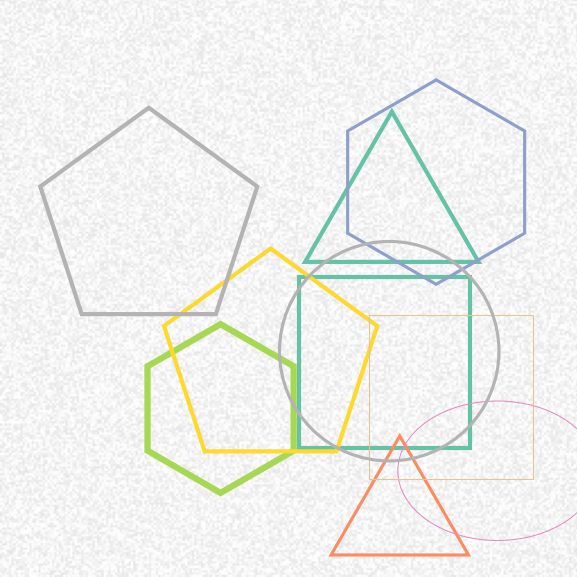[{"shape": "square", "thickness": 2, "radius": 0.74, "center": [0.666, 0.372]}, {"shape": "triangle", "thickness": 2, "radius": 0.87, "center": [0.679, 0.632]}, {"shape": "triangle", "thickness": 1.5, "radius": 0.69, "center": [0.692, 0.107]}, {"shape": "hexagon", "thickness": 1.5, "radius": 0.88, "center": [0.755, 0.684]}, {"shape": "oval", "thickness": 0.5, "radius": 0.86, "center": [0.861, 0.184]}, {"shape": "hexagon", "thickness": 3, "radius": 0.73, "center": [0.382, 0.292]}, {"shape": "pentagon", "thickness": 2, "radius": 0.97, "center": [0.469, 0.375]}, {"shape": "square", "thickness": 0.5, "radius": 0.71, "center": [0.781, 0.312]}, {"shape": "circle", "thickness": 1.5, "radius": 0.95, "center": [0.674, 0.391]}, {"shape": "pentagon", "thickness": 2, "radius": 0.99, "center": [0.258, 0.615]}]